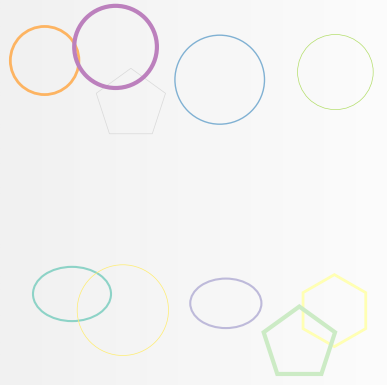[{"shape": "oval", "thickness": 1.5, "radius": 0.5, "center": [0.186, 0.236]}, {"shape": "hexagon", "thickness": 2, "radius": 0.47, "center": [0.863, 0.193]}, {"shape": "oval", "thickness": 1.5, "radius": 0.46, "center": [0.583, 0.212]}, {"shape": "circle", "thickness": 1, "radius": 0.58, "center": [0.567, 0.793]}, {"shape": "circle", "thickness": 2, "radius": 0.44, "center": [0.115, 0.843]}, {"shape": "circle", "thickness": 0.5, "radius": 0.49, "center": [0.866, 0.813]}, {"shape": "pentagon", "thickness": 0.5, "radius": 0.47, "center": [0.338, 0.729]}, {"shape": "circle", "thickness": 3, "radius": 0.53, "center": [0.298, 0.878]}, {"shape": "pentagon", "thickness": 3, "radius": 0.48, "center": [0.772, 0.107]}, {"shape": "circle", "thickness": 0.5, "radius": 0.59, "center": [0.317, 0.194]}]